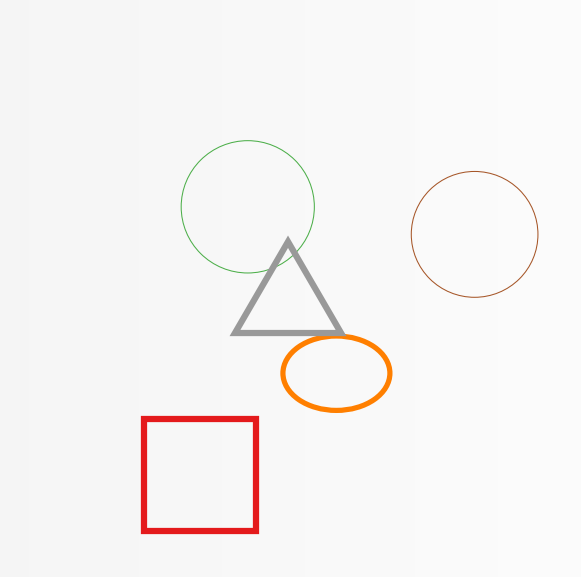[{"shape": "square", "thickness": 3, "radius": 0.48, "center": [0.344, 0.177]}, {"shape": "circle", "thickness": 0.5, "radius": 0.57, "center": [0.426, 0.641]}, {"shape": "oval", "thickness": 2.5, "radius": 0.46, "center": [0.579, 0.353]}, {"shape": "circle", "thickness": 0.5, "radius": 0.54, "center": [0.817, 0.593]}, {"shape": "triangle", "thickness": 3, "radius": 0.53, "center": [0.496, 0.475]}]